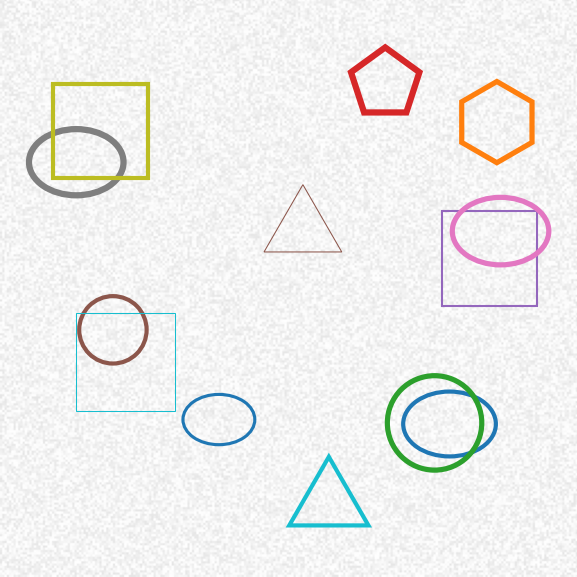[{"shape": "oval", "thickness": 2, "radius": 0.4, "center": [0.778, 0.265]}, {"shape": "oval", "thickness": 1.5, "radius": 0.31, "center": [0.379, 0.273]}, {"shape": "hexagon", "thickness": 2.5, "radius": 0.35, "center": [0.86, 0.788]}, {"shape": "circle", "thickness": 2.5, "radius": 0.41, "center": [0.752, 0.267]}, {"shape": "pentagon", "thickness": 3, "radius": 0.31, "center": [0.667, 0.855]}, {"shape": "square", "thickness": 1, "radius": 0.41, "center": [0.848, 0.551]}, {"shape": "triangle", "thickness": 0.5, "radius": 0.39, "center": [0.524, 0.602]}, {"shape": "circle", "thickness": 2, "radius": 0.29, "center": [0.196, 0.428]}, {"shape": "oval", "thickness": 2.5, "radius": 0.42, "center": [0.867, 0.599]}, {"shape": "oval", "thickness": 3, "radius": 0.41, "center": [0.132, 0.718]}, {"shape": "square", "thickness": 2, "radius": 0.41, "center": [0.174, 0.773]}, {"shape": "square", "thickness": 0.5, "radius": 0.43, "center": [0.217, 0.372]}, {"shape": "triangle", "thickness": 2, "radius": 0.4, "center": [0.569, 0.129]}]